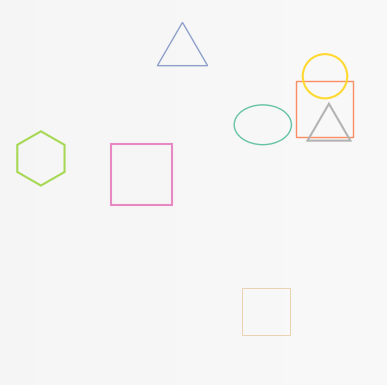[{"shape": "oval", "thickness": 1, "radius": 0.37, "center": [0.678, 0.676]}, {"shape": "square", "thickness": 1, "radius": 0.36, "center": [0.837, 0.716]}, {"shape": "triangle", "thickness": 1, "radius": 0.37, "center": [0.471, 0.867]}, {"shape": "square", "thickness": 1.5, "radius": 0.39, "center": [0.365, 0.547]}, {"shape": "hexagon", "thickness": 1.5, "radius": 0.35, "center": [0.106, 0.588]}, {"shape": "circle", "thickness": 1.5, "radius": 0.29, "center": [0.839, 0.802]}, {"shape": "square", "thickness": 0.5, "radius": 0.31, "center": [0.686, 0.191]}, {"shape": "triangle", "thickness": 1.5, "radius": 0.32, "center": [0.849, 0.667]}]